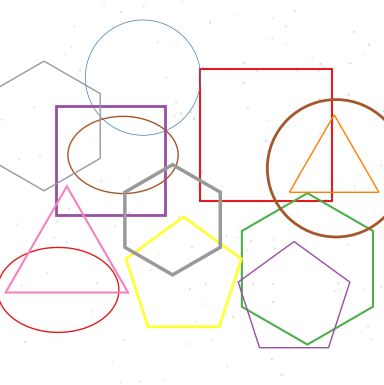[{"shape": "oval", "thickness": 1, "radius": 0.79, "center": [0.151, 0.247]}, {"shape": "square", "thickness": 1.5, "radius": 0.86, "center": [0.69, 0.649]}, {"shape": "circle", "thickness": 0.5, "radius": 0.75, "center": [0.371, 0.798]}, {"shape": "hexagon", "thickness": 1.5, "radius": 0.98, "center": [0.798, 0.302]}, {"shape": "square", "thickness": 2, "radius": 0.7, "center": [0.287, 0.583]}, {"shape": "pentagon", "thickness": 1, "radius": 0.76, "center": [0.764, 0.22]}, {"shape": "triangle", "thickness": 1, "radius": 0.67, "center": [0.868, 0.568]}, {"shape": "pentagon", "thickness": 2, "radius": 0.79, "center": [0.477, 0.279]}, {"shape": "circle", "thickness": 2, "radius": 0.89, "center": [0.873, 0.563]}, {"shape": "oval", "thickness": 1, "radius": 0.72, "center": [0.32, 0.598]}, {"shape": "triangle", "thickness": 1.5, "radius": 0.92, "center": [0.174, 0.332]}, {"shape": "hexagon", "thickness": 1, "radius": 0.84, "center": [0.114, 0.673]}, {"shape": "hexagon", "thickness": 2.5, "radius": 0.72, "center": [0.448, 0.429]}]